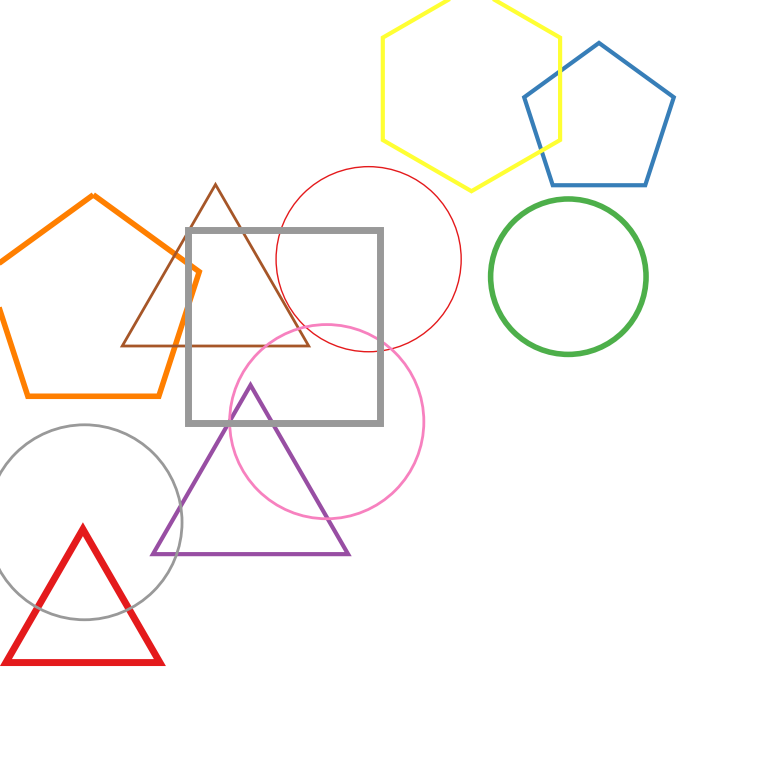[{"shape": "circle", "thickness": 0.5, "radius": 0.6, "center": [0.479, 0.663]}, {"shape": "triangle", "thickness": 2.5, "radius": 0.58, "center": [0.108, 0.197]}, {"shape": "pentagon", "thickness": 1.5, "radius": 0.51, "center": [0.778, 0.842]}, {"shape": "circle", "thickness": 2, "radius": 0.5, "center": [0.738, 0.641]}, {"shape": "triangle", "thickness": 1.5, "radius": 0.73, "center": [0.325, 0.353]}, {"shape": "pentagon", "thickness": 2, "radius": 0.72, "center": [0.121, 0.602]}, {"shape": "hexagon", "thickness": 1.5, "radius": 0.66, "center": [0.612, 0.885]}, {"shape": "triangle", "thickness": 1, "radius": 0.7, "center": [0.28, 0.621]}, {"shape": "circle", "thickness": 1, "radius": 0.63, "center": [0.424, 0.452]}, {"shape": "square", "thickness": 2.5, "radius": 0.63, "center": [0.369, 0.576]}, {"shape": "circle", "thickness": 1, "radius": 0.63, "center": [0.11, 0.322]}]